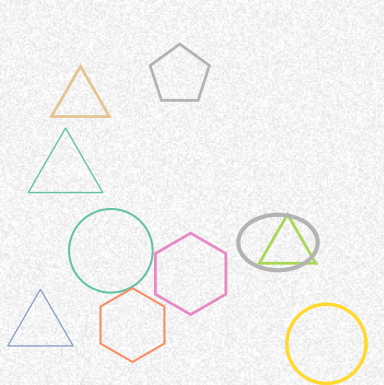[{"shape": "triangle", "thickness": 1, "radius": 0.56, "center": [0.17, 0.556]}, {"shape": "circle", "thickness": 1.5, "radius": 0.54, "center": [0.288, 0.349]}, {"shape": "hexagon", "thickness": 1.5, "radius": 0.48, "center": [0.344, 0.156]}, {"shape": "triangle", "thickness": 1, "radius": 0.49, "center": [0.105, 0.151]}, {"shape": "hexagon", "thickness": 2, "radius": 0.53, "center": [0.495, 0.289]}, {"shape": "triangle", "thickness": 2, "radius": 0.42, "center": [0.747, 0.359]}, {"shape": "circle", "thickness": 2.5, "radius": 0.51, "center": [0.848, 0.107]}, {"shape": "triangle", "thickness": 2, "radius": 0.43, "center": [0.209, 0.741]}, {"shape": "pentagon", "thickness": 2, "radius": 0.4, "center": [0.467, 0.805]}, {"shape": "oval", "thickness": 3, "radius": 0.52, "center": [0.722, 0.37]}]